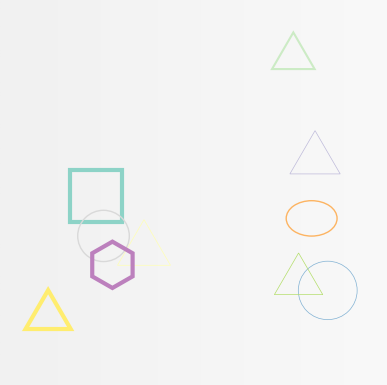[{"shape": "square", "thickness": 3, "radius": 0.33, "center": [0.247, 0.491]}, {"shape": "triangle", "thickness": 0.5, "radius": 0.39, "center": [0.372, 0.35]}, {"shape": "triangle", "thickness": 0.5, "radius": 0.37, "center": [0.813, 0.586]}, {"shape": "circle", "thickness": 0.5, "radius": 0.38, "center": [0.846, 0.246]}, {"shape": "oval", "thickness": 1, "radius": 0.33, "center": [0.804, 0.433]}, {"shape": "triangle", "thickness": 0.5, "radius": 0.36, "center": [0.771, 0.271]}, {"shape": "circle", "thickness": 1, "radius": 0.33, "center": [0.267, 0.387]}, {"shape": "hexagon", "thickness": 3, "radius": 0.3, "center": [0.29, 0.312]}, {"shape": "triangle", "thickness": 1.5, "radius": 0.32, "center": [0.757, 0.852]}, {"shape": "triangle", "thickness": 3, "radius": 0.34, "center": [0.124, 0.179]}]